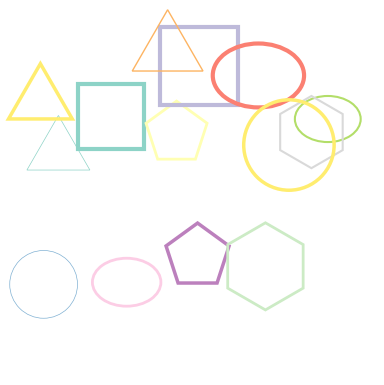[{"shape": "triangle", "thickness": 0.5, "radius": 0.47, "center": [0.152, 0.606]}, {"shape": "square", "thickness": 3, "radius": 0.43, "center": [0.288, 0.697]}, {"shape": "pentagon", "thickness": 2, "radius": 0.42, "center": [0.459, 0.654]}, {"shape": "square", "thickness": 3, "radius": 0.51, "center": [0.518, 0.829]}, {"shape": "oval", "thickness": 3, "radius": 0.59, "center": [0.671, 0.804]}, {"shape": "circle", "thickness": 0.5, "radius": 0.44, "center": [0.113, 0.261]}, {"shape": "triangle", "thickness": 1, "radius": 0.53, "center": [0.435, 0.869]}, {"shape": "oval", "thickness": 1.5, "radius": 0.43, "center": [0.851, 0.691]}, {"shape": "oval", "thickness": 2, "radius": 0.44, "center": [0.329, 0.267]}, {"shape": "hexagon", "thickness": 1.5, "radius": 0.47, "center": [0.809, 0.657]}, {"shape": "pentagon", "thickness": 2.5, "radius": 0.43, "center": [0.513, 0.335]}, {"shape": "hexagon", "thickness": 2, "radius": 0.57, "center": [0.689, 0.308]}, {"shape": "triangle", "thickness": 2.5, "radius": 0.48, "center": [0.105, 0.739]}, {"shape": "circle", "thickness": 2.5, "radius": 0.59, "center": [0.75, 0.623]}]